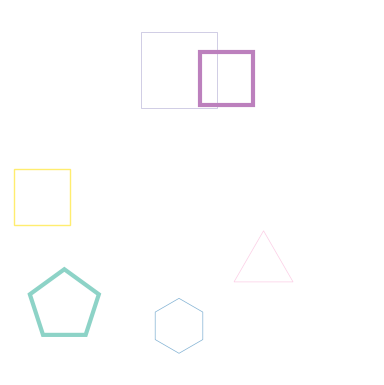[{"shape": "pentagon", "thickness": 3, "radius": 0.47, "center": [0.167, 0.206]}, {"shape": "square", "thickness": 0.5, "radius": 0.5, "center": [0.465, 0.819]}, {"shape": "hexagon", "thickness": 0.5, "radius": 0.36, "center": [0.465, 0.154]}, {"shape": "triangle", "thickness": 0.5, "radius": 0.44, "center": [0.685, 0.312]}, {"shape": "square", "thickness": 3, "radius": 0.35, "center": [0.588, 0.795]}, {"shape": "square", "thickness": 1, "radius": 0.36, "center": [0.109, 0.488]}]